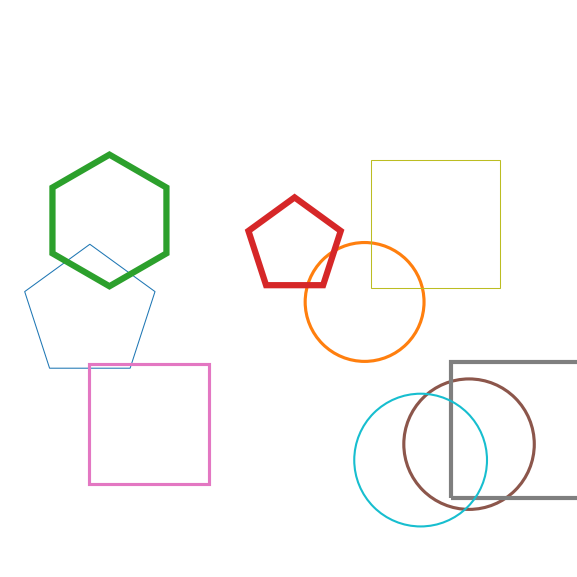[{"shape": "pentagon", "thickness": 0.5, "radius": 0.59, "center": [0.156, 0.458]}, {"shape": "circle", "thickness": 1.5, "radius": 0.51, "center": [0.631, 0.476]}, {"shape": "hexagon", "thickness": 3, "radius": 0.57, "center": [0.19, 0.617]}, {"shape": "pentagon", "thickness": 3, "radius": 0.42, "center": [0.51, 0.573]}, {"shape": "circle", "thickness": 1.5, "radius": 0.56, "center": [0.812, 0.23]}, {"shape": "square", "thickness": 1.5, "radius": 0.52, "center": [0.258, 0.265]}, {"shape": "square", "thickness": 2, "radius": 0.59, "center": [0.899, 0.255]}, {"shape": "square", "thickness": 0.5, "radius": 0.56, "center": [0.754, 0.611]}, {"shape": "circle", "thickness": 1, "radius": 0.57, "center": [0.728, 0.202]}]